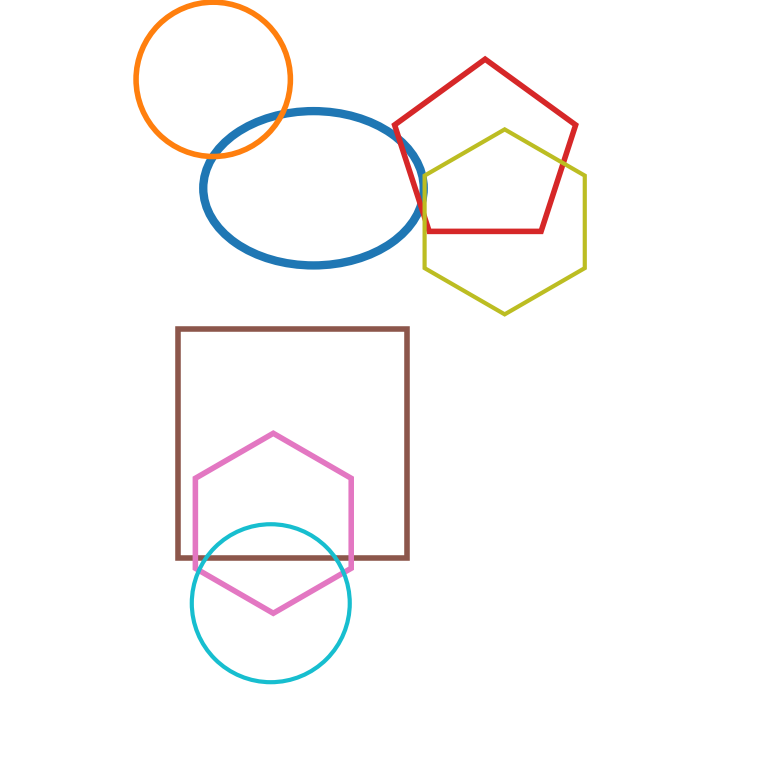[{"shape": "oval", "thickness": 3, "radius": 0.72, "center": [0.407, 0.756]}, {"shape": "circle", "thickness": 2, "radius": 0.5, "center": [0.277, 0.897]}, {"shape": "pentagon", "thickness": 2, "radius": 0.62, "center": [0.63, 0.8]}, {"shape": "square", "thickness": 2, "radius": 0.74, "center": [0.38, 0.424]}, {"shape": "hexagon", "thickness": 2, "radius": 0.58, "center": [0.355, 0.32]}, {"shape": "hexagon", "thickness": 1.5, "radius": 0.6, "center": [0.655, 0.712]}, {"shape": "circle", "thickness": 1.5, "radius": 0.51, "center": [0.352, 0.217]}]